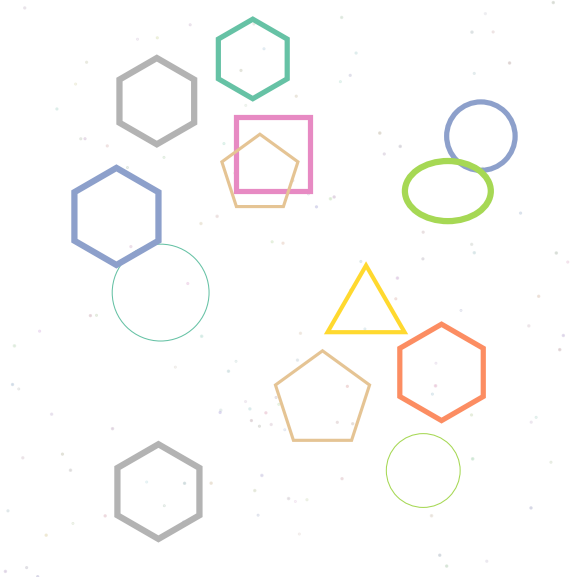[{"shape": "circle", "thickness": 0.5, "radius": 0.42, "center": [0.278, 0.492]}, {"shape": "hexagon", "thickness": 2.5, "radius": 0.34, "center": [0.438, 0.897]}, {"shape": "hexagon", "thickness": 2.5, "radius": 0.42, "center": [0.765, 0.354]}, {"shape": "hexagon", "thickness": 3, "radius": 0.42, "center": [0.202, 0.624]}, {"shape": "circle", "thickness": 2.5, "radius": 0.3, "center": [0.833, 0.763]}, {"shape": "square", "thickness": 2.5, "radius": 0.32, "center": [0.473, 0.732]}, {"shape": "oval", "thickness": 3, "radius": 0.37, "center": [0.776, 0.668]}, {"shape": "circle", "thickness": 0.5, "radius": 0.32, "center": [0.733, 0.184]}, {"shape": "triangle", "thickness": 2, "radius": 0.39, "center": [0.634, 0.462]}, {"shape": "pentagon", "thickness": 1.5, "radius": 0.43, "center": [0.558, 0.306]}, {"shape": "pentagon", "thickness": 1.5, "radius": 0.35, "center": [0.45, 0.697]}, {"shape": "hexagon", "thickness": 3, "radius": 0.41, "center": [0.274, 0.148]}, {"shape": "hexagon", "thickness": 3, "radius": 0.37, "center": [0.272, 0.824]}]